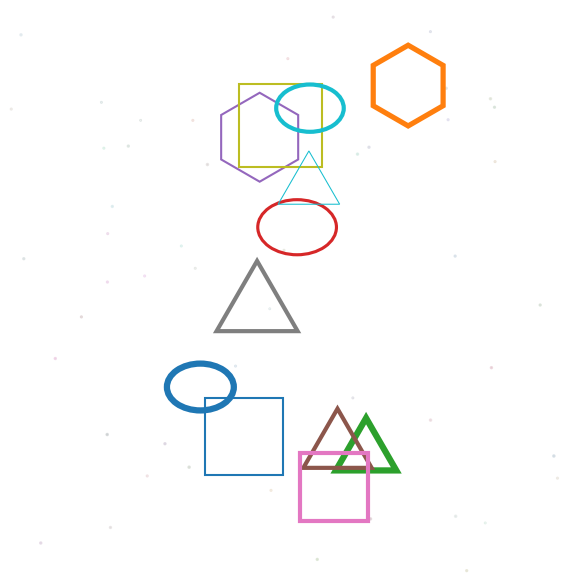[{"shape": "oval", "thickness": 3, "radius": 0.29, "center": [0.347, 0.329]}, {"shape": "square", "thickness": 1, "radius": 0.33, "center": [0.422, 0.244]}, {"shape": "hexagon", "thickness": 2.5, "radius": 0.35, "center": [0.707, 0.851]}, {"shape": "triangle", "thickness": 3, "radius": 0.3, "center": [0.634, 0.215]}, {"shape": "oval", "thickness": 1.5, "radius": 0.34, "center": [0.514, 0.606]}, {"shape": "hexagon", "thickness": 1, "radius": 0.39, "center": [0.45, 0.762]}, {"shape": "triangle", "thickness": 2, "radius": 0.34, "center": [0.584, 0.223]}, {"shape": "square", "thickness": 2, "radius": 0.29, "center": [0.578, 0.155]}, {"shape": "triangle", "thickness": 2, "radius": 0.41, "center": [0.445, 0.466]}, {"shape": "square", "thickness": 1, "radius": 0.36, "center": [0.486, 0.782]}, {"shape": "triangle", "thickness": 0.5, "radius": 0.31, "center": [0.535, 0.676]}, {"shape": "oval", "thickness": 2, "radius": 0.29, "center": [0.537, 0.812]}]